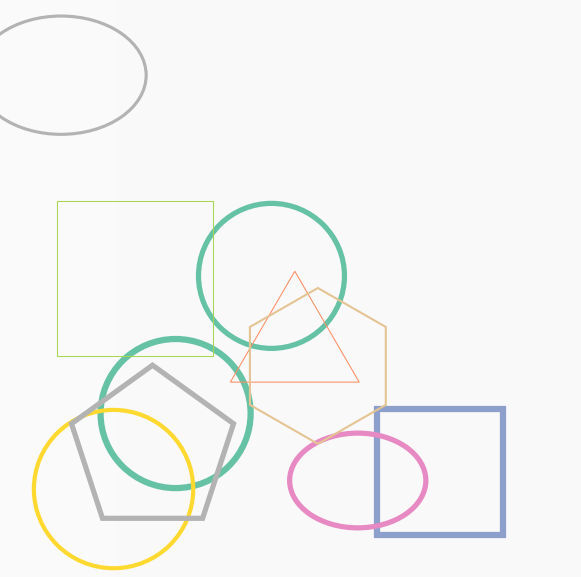[{"shape": "circle", "thickness": 2.5, "radius": 0.63, "center": [0.467, 0.521]}, {"shape": "circle", "thickness": 3, "radius": 0.65, "center": [0.302, 0.283]}, {"shape": "triangle", "thickness": 0.5, "radius": 0.64, "center": [0.507, 0.401]}, {"shape": "square", "thickness": 3, "radius": 0.54, "center": [0.757, 0.181]}, {"shape": "oval", "thickness": 2.5, "radius": 0.59, "center": [0.615, 0.167]}, {"shape": "square", "thickness": 0.5, "radius": 0.67, "center": [0.232, 0.516]}, {"shape": "circle", "thickness": 2, "radius": 0.69, "center": [0.195, 0.152]}, {"shape": "hexagon", "thickness": 1, "radius": 0.67, "center": [0.547, 0.366]}, {"shape": "oval", "thickness": 1.5, "radius": 0.73, "center": [0.105, 0.869]}, {"shape": "pentagon", "thickness": 2.5, "radius": 0.73, "center": [0.262, 0.22]}]